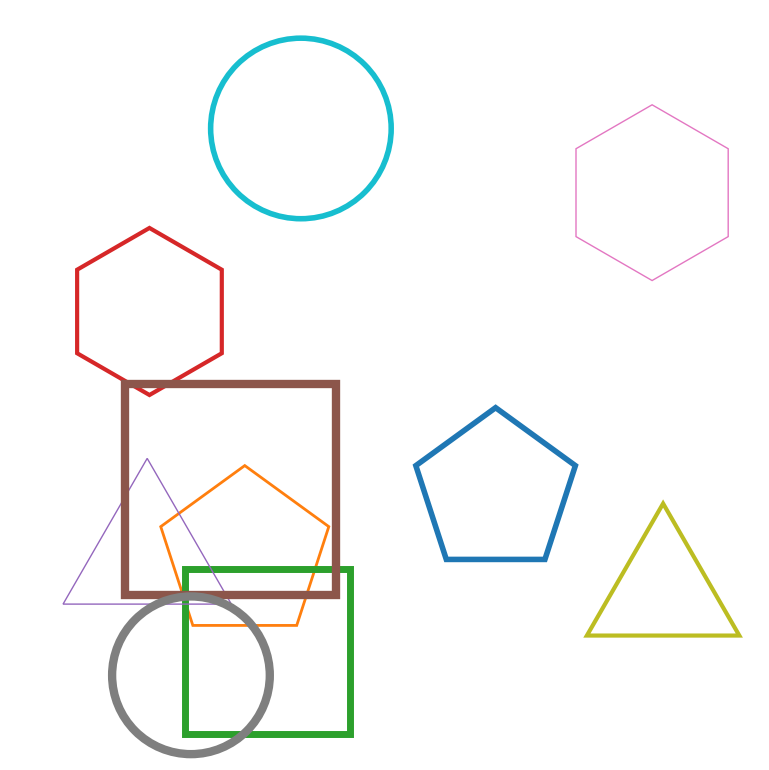[{"shape": "pentagon", "thickness": 2, "radius": 0.54, "center": [0.644, 0.362]}, {"shape": "pentagon", "thickness": 1, "radius": 0.57, "center": [0.318, 0.281]}, {"shape": "square", "thickness": 2.5, "radius": 0.53, "center": [0.348, 0.154]}, {"shape": "hexagon", "thickness": 1.5, "radius": 0.54, "center": [0.194, 0.595]}, {"shape": "triangle", "thickness": 0.5, "radius": 0.63, "center": [0.191, 0.279]}, {"shape": "square", "thickness": 3, "radius": 0.69, "center": [0.299, 0.364]}, {"shape": "hexagon", "thickness": 0.5, "radius": 0.57, "center": [0.847, 0.75]}, {"shape": "circle", "thickness": 3, "radius": 0.51, "center": [0.248, 0.123]}, {"shape": "triangle", "thickness": 1.5, "radius": 0.57, "center": [0.861, 0.232]}, {"shape": "circle", "thickness": 2, "radius": 0.59, "center": [0.391, 0.833]}]